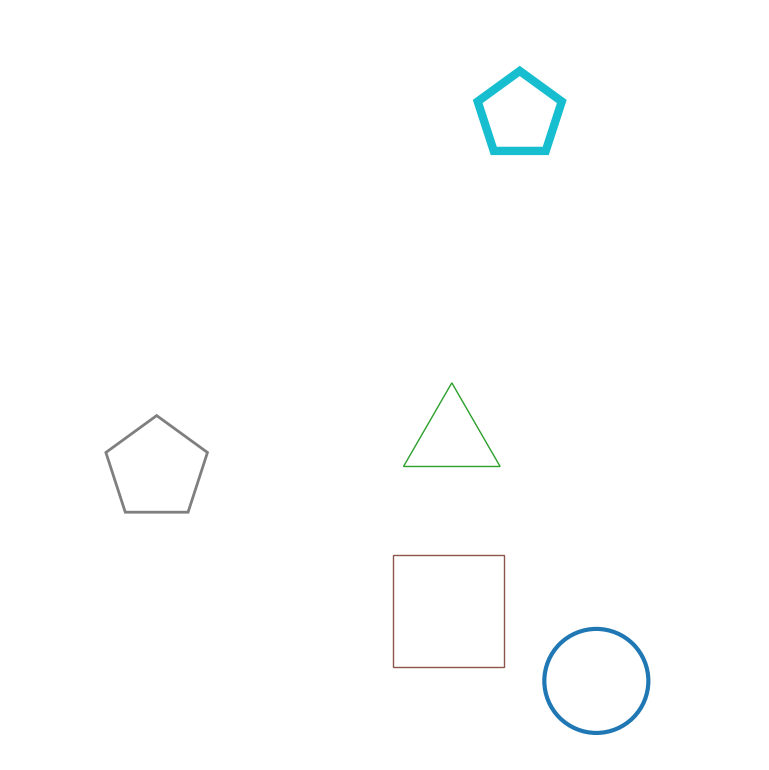[{"shape": "circle", "thickness": 1.5, "radius": 0.34, "center": [0.774, 0.116]}, {"shape": "triangle", "thickness": 0.5, "radius": 0.36, "center": [0.587, 0.43]}, {"shape": "square", "thickness": 0.5, "radius": 0.36, "center": [0.583, 0.207]}, {"shape": "pentagon", "thickness": 1, "radius": 0.35, "center": [0.203, 0.391]}, {"shape": "pentagon", "thickness": 3, "radius": 0.29, "center": [0.675, 0.85]}]